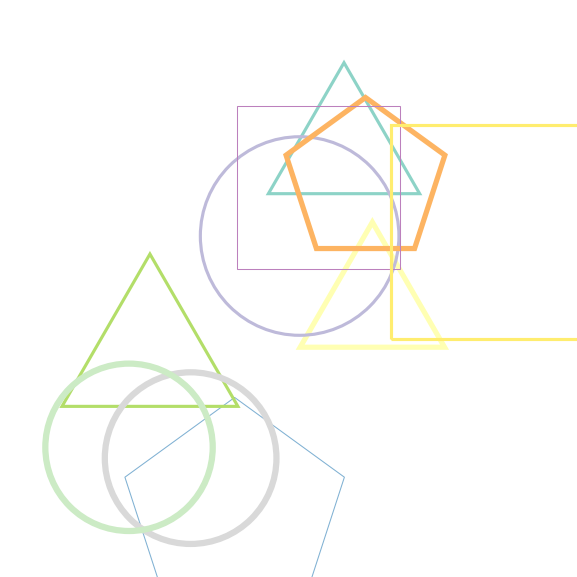[{"shape": "triangle", "thickness": 1.5, "radius": 0.76, "center": [0.596, 0.739]}, {"shape": "triangle", "thickness": 2.5, "radius": 0.72, "center": [0.645, 0.47]}, {"shape": "circle", "thickness": 1.5, "radius": 0.86, "center": [0.519, 0.59]}, {"shape": "pentagon", "thickness": 0.5, "radius": 1.0, "center": [0.406, 0.111]}, {"shape": "pentagon", "thickness": 2.5, "radius": 0.72, "center": [0.633, 0.686]}, {"shape": "triangle", "thickness": 1.5, "radius": 0.88, "center": [0.26, 0.383]}, {"shape": "circle", "thickness": 3, "radius": 0.74, "center": [0.33, 0.206]}, {"shape": "square", "thickness": 0.5, "radius": 0.7, "center": [0.552, 0.675]}, {"shape": "circle", "thickness": 3, "radius": 0.72, "center": [0.223, 0.225]}, {"shape": "square", "thickness": 1.5, "radius": 0.93, "center": [0.863, 0.597]}]